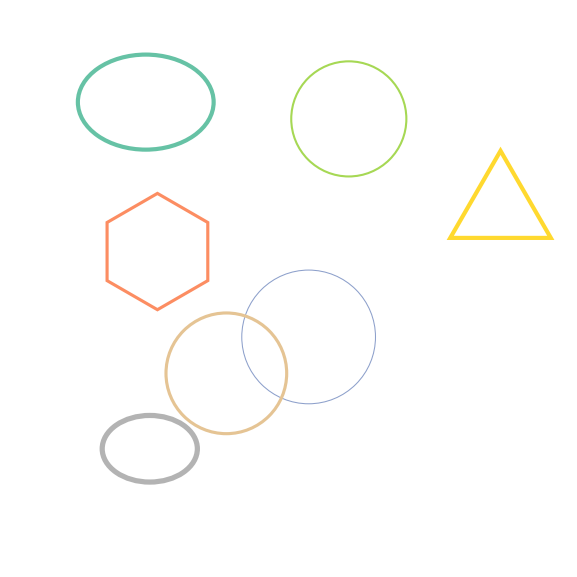[{"shape": "oval", "thickness": 2, "radius": 0.59, "center": [0.252, 0.822]}, {"shape": "hexagon", "thickness": 1.5, "radius": 0.5, "center": [0.273, 0.564]}, {"shape": "circle", "thickness": 0.5, "radius": 0.58, "center": [0.534, 0.416]}, {"shape": "circle", "thickness": 1, "radius": 0.5, "center": [0.604, 0.793]}, {"shape": "triangle", "thickness": 2, "radius": 0.5, "center": [0.867, 0.637]}, {"shape": "circle", "thickness": 1.5, "radius": 0.52, "center": [0.392, 0.353]}, {"shape": "oval", "thickness": 2.5, "radius": 0.41, "center": [0.259, 0.222]}]